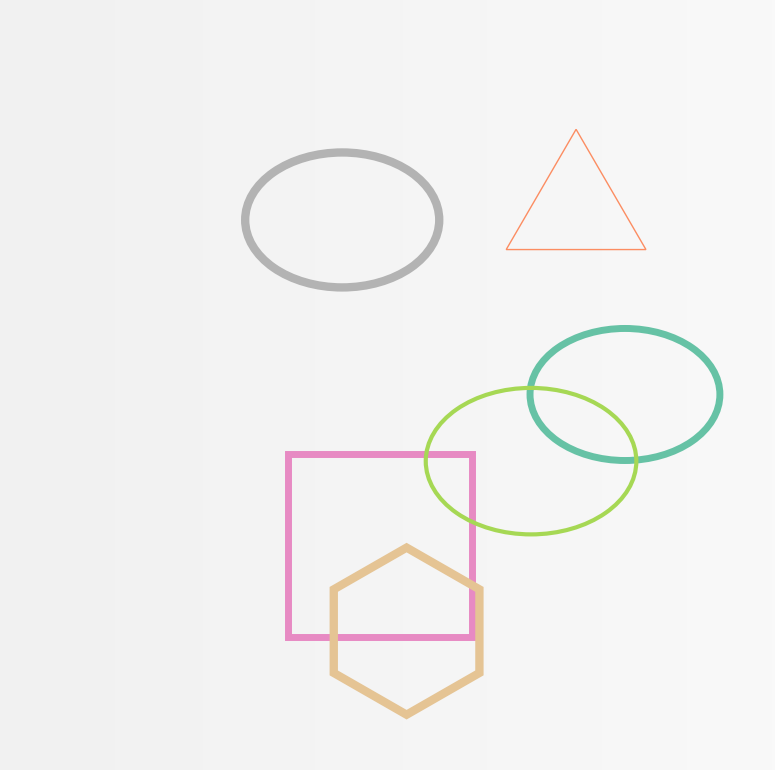[{"shape": "oval", "thickness": 2.5, "radius": 0.61, "center": [0.806, 0.488]}, {"shape": "triangle", "thickness": 0.5, "radius": 0.52, "center": [0.743, 0.728]}, {"shape": "square", "thickness": 2.5, "radius": 0.59, "center": [0.49, 0.292]}, {"shape": "oval", "thickness": 1.5, "radius": 0.68, "center": [0.685, 0.401]}, {"shape": "hexagon", "thickness": 3, "radius": 0.54, "center": [0.525, 0.18]}, {"shape": "oval", "thickness": 3, "radius": 0.63, "center": [0.442, 0.714]}]